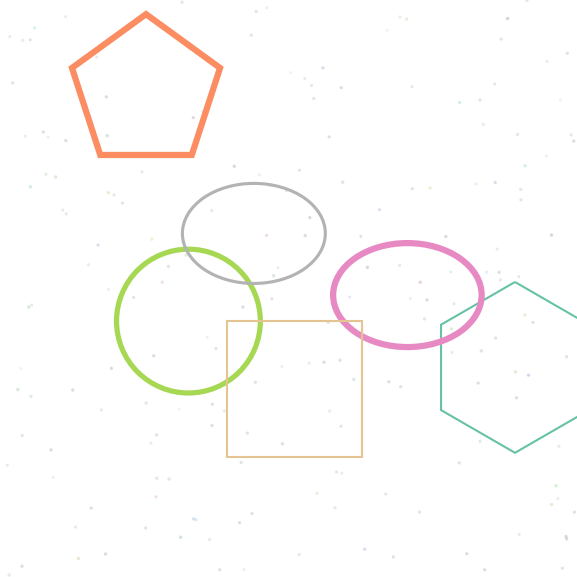[{"shape": "hexagon", "thickness": 1, "radius": 0.74, "center": [0.892, 0.363]}, {"shape": "pentagon", "thickness": 3, "radius": 0.67, "center": [0.253, 0.84]}, {"shape": "oval", "thickness": 3, "radius": 0.64, "center": [0.705, 0.488]}, {"shape": "circle", "thickness": 2.5, "radius": 0.62, "center": [0.326, 0.443]}, {"shape": "square", "thickness": 1, "radius": 0.59, "center": [0.51, 0.326]}, {"shape": "oval", "thickness": 1.5, "radius": 0.62, "center": [0.44, 0.595]}]